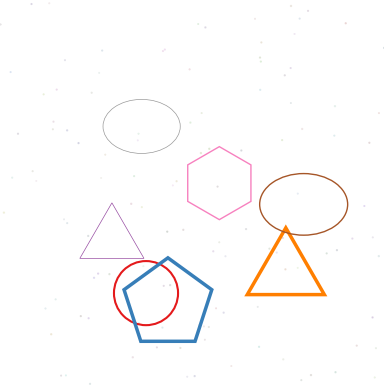[{"shape": "circle", "thickness": 1.5, "radius": 0.42, "center": [0.379, 0.239]}, {"shape": "pentagon", "thickness": 2.5, "radius": 0.6, "center": [0.436, 0.21]}, {"shape": "triangle", "thickness": 0.5, "radius": 0.48, "center": [0.291, 0.377]}, {"shape": "triangle", "thickness": 2.5, "radius": 0.58, "center": [0.742, 0.293]}, {"shape": "oval", "thickness": 1, "radius": 0.57, "center": [0.789, 0.469]}, {"shape": "hexagon", "thickness": 1, "radius": 0.47, "center": [0.57, 0.524]}, {"shape": "oval", "thickness": 0.5, "radius": 0.5, "center": [0.368, 0.672]}]